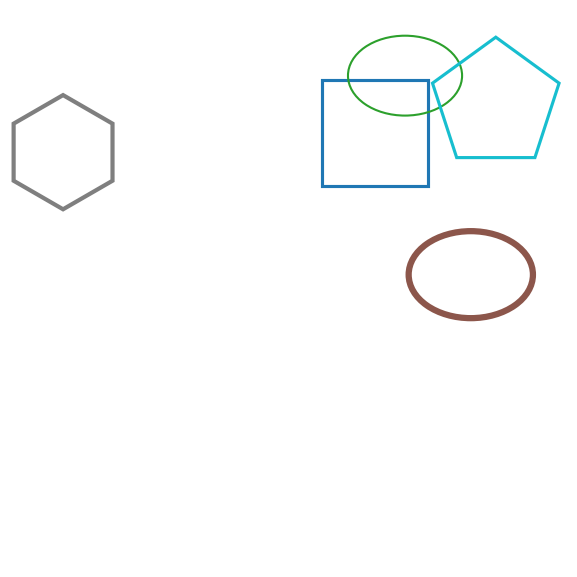[{"shape": "square", "thickness": 1.5, "radius": 0.46, "center": [0.649, 0.769]}, {"shape": "oval", "thickness": 1, "radius": 0.49, "center": [0.701, 0.868]}, {"shape": "oval", "thickness": 3, "radius": 0.54, "center": [0.815, 0.524]}, {"shape": "hexagon", "thickness": 2, "radius": 0.49, "center": [0.109, 0.736]}, {"shape": "pentagon", "thickness": 1.5, "radius": 0.58, "center": [0.859, 0.819]}]